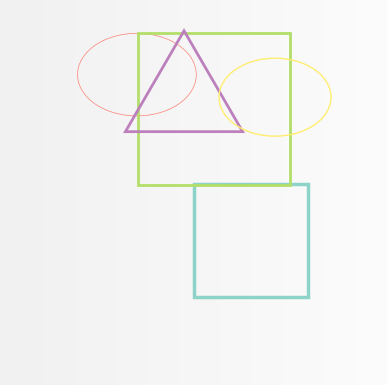[{"shape": "square", "thickness": 2.5, "radius": 0.73, "center": [0.648, 0.376]}, {"shape": "oval", "thickness": 0.5, "radius": 0.77, "center": [0.353, 0.806]}, {"shape": "square", "thickness": 2, "radius": 0.99, "center": [0.552, 0.717]}, {"shape": "triangle", "thickness": 2, "radius": 0.87, "center": [0.475, 0.745]}, {"shape": "oval", "thickness": 1, "radius": 0.72, "center": [0.71, 0.748]}]